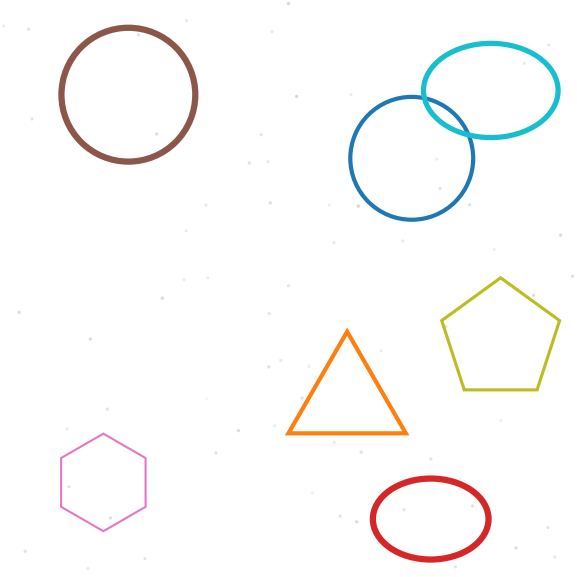[{"shape": "circle", "thickness": 2, "radius": 0.53, "center": [0.713, 0.725]}, {"shape": "triangle", "thickness": 2, "radius": 0.59, "center": [0.601, 0.307]}, {"shape": "oval", "thickness": 3, "radius": 0.5, "center": [0.746, 0.1]}, {"shape": "circle", "thickness": 3, "radius": 0.58, "center": [0.222, 0.835]}, {"shape": "hexagon", "thickness": 1, "radius": 0.42, "center": [0.179, 0.164]}, {"shape": "pentagon", "thickness": 1.5, "radius": 0.54, "center": [0.867, 0.411]}, {"shape": "oval", "thickness": 2.5, "radius": 0.58, "center": [0.85, 0.842]}]